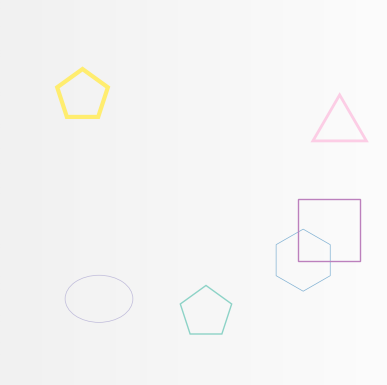[{"shape": "pentagon", "thickness": 1, "radius": 0.35, "center": [0.532, 0.189]}, {"shape": "oval", "thickness": 0.5, "radius": 0.44, "center": [0.255, 0.224]}, {"shape": "hexagon", "thickness": 0.5, "radius": 0.4, "center": [0.782, 0.324]}, {"shape": "triangle", "thickness": 2, "radius": 0.4, "center": [0.877, 0.674]}, {"shape": "square", "thickness": 1, "radius": 0.4, "center": [0.85, 0.403]}, {"shape": "pentagon", "thickness": 3, "radius": 0.34, "center": [0.213, 0.752]}]